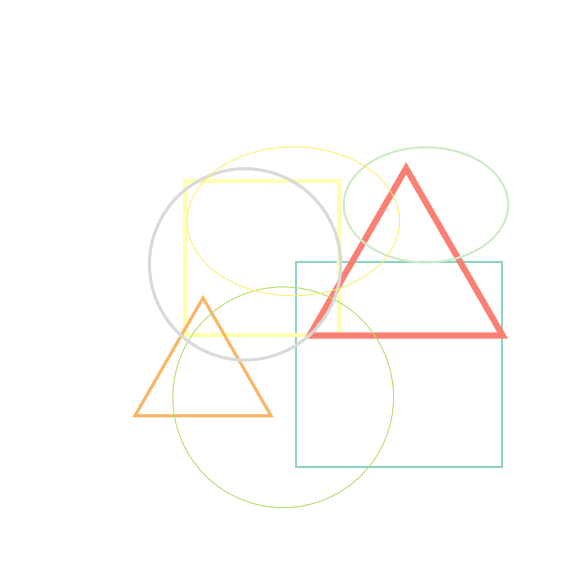[{"shape": "square", "thickness": 1, "radius": 0.89, "center": [0.691, 0.368]}, {"shape": "square", "thickness": 2, "radius": 0.67, "center": [0.454, 0.552]}, {"shape": "triangle", "thickness": 3, "radius": 0.97, "center": [0.703, 0.515]}, {"shape": "triangle", "thickness": 1.5, "radius": 0.68, "center": [0.352, 0.347]}, {"shape": "circle", "thickness": 0.5, "radius": 0.96, "center": [0.49, 0.311]}, {"shape": "circle", "thickness": 1.5, "radius": 0.83, "center": [0.424, 0.541]}, {"shape": "oval", "thickness": 1, "radius": 0.71, "center": [0.738, 0.644]}, {"shape": "oval", "thickness": 0.5, "radius": 0.92, "center": [0.508, 0.616]}]